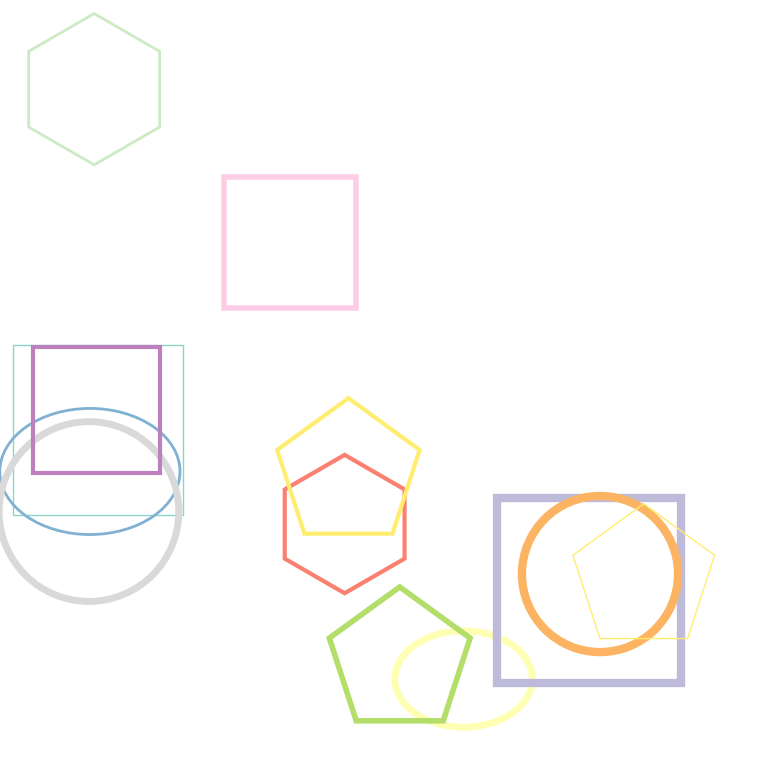[{"shape": "square", "thickness": 0.5, "radius": 0.55, "center": [0.127, 0.441]}, {"shape": "oval", "thickness": 2.5, "radius": 0.45, "center": [0.602, 0.118]}, {"shape": "square", "thickness": 3, "radius": 0.6, "center": [0.765, 0.233]}, {"shape": "hexagon", "thickness": 1.5, "radius": 0.45, "center": [0.448, 0.319]}, {"shape": "oval", "thickness": 1, "radius": 0.58, "center": [0.117, 0.388]}, {"shape": "circle", "thickness": 3, "radius": 0.51, "center": [0.779, 0.255]}, {"shape": "pentagon", "thickness": 2, "radius": 0.48, "center": [0.519, 0.142]}, {"shape": "square", "thickness": 2, "radius": 0.43, "center": [0.377, 0.685]}, {"shape": "circle", "thickness": 2.5, "radius": 0.58, "center": [0.115, 0.336]}, {"shape": "square", "thickness": 1.5, "radius": 0.41, "center": [0.125, 0.467]}, {"shape": "hexagon", "thickness": 1, "radius": 0.49, "center": [0.122, 0.884]}, {"shape": "pentagon", "thickness": 1.5, "radius": 0.49, "center": [0.453, 0.386]}, {"shape": "pentagon", "thickness": 0.5, "radius": 0.48, "center": [0.836, 0.249]}]